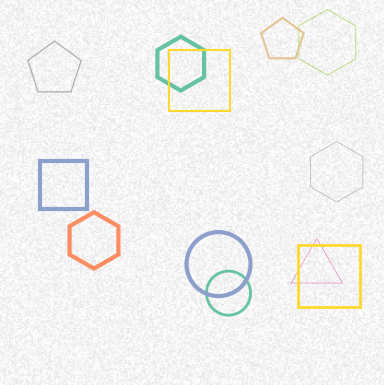[{"shape": "hexagon", "thickness": 3, "radius": 0.35, "center": [0.469, 0.835]}, {"shape": "circle", "thickness": 2, "radius": 0.29, "center": [0.594, 0.239]}, {"shape": "hexagon", "thickness": 3, "radius": 0.37, "center": [0.244, 0.376]}, {"shape": "square", "thickness": 3, "radius": 0.31, "center": [0.166, 0.519]}, {"shape": "circle", "thickness": 3, "radius": 0.42, "center": [0.568, 0.314]}, {"shape": "triangle", "thickness": 0.5, "radius": 0.39, "center": [0.823, 0.303]}, {"shape": "hexagon", "thickness": 0.5, "radius": 0.43, "center": [0.85, 0.89]}, {"shape": "square", "thickness": 2, "radius": 0.4, "center": [0.855, 0.283]}, {"shape": "square", "thickness": 1.5, "radius": 0.4, "center": [0.519, 0.792]}, {"shape": "pentagon", "thickness": 1.5, "radius": 0.29, "center": [0.734, 0.896]}, {"shape": "pentagon", "thickness": 1, "radius": 0.36, "center": [0.142, 0.82]}, {"shape": "hexagon", "thickness": 0.5, "radius": 0.39, "center": [0.875, 0.554]}]